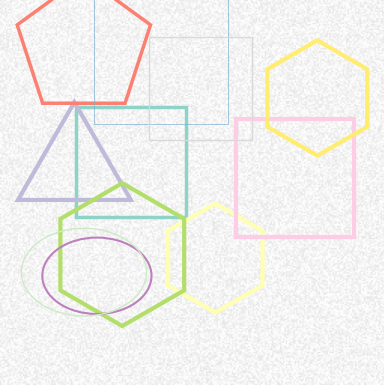[{"shape": "square", "thickness": 2.5, "radius": 0.71, "center": [0.341, 0.578]}, {"shape": "hexagon", "thickness": 3, "radius": 0.71, "center": [0.559, 0.33]}, {"shape": "triangle", "thickness": 3, "radius": 0.85, "center": [0.193, 0.565]}, {"shape": "pentagon", "thickness": 2.5, "radius": 0.91, "center": [0.218, 0.879]}, {"shape": "square", "thickness": 0.5, "radius": 0.87, "center": [0.419, 0.851]}, {"shape": "hexagon", "thickness": 3, "radius": 0.93, "center": [0.318, 0.339]}, {"shape": "square", "thickness": 3, "radius": 0.77, "center": [0.766, 0.537]}, {"shape": "square", "thickness": 1, "radius": 0.67, "center": [0.52, 0.771]}, {"shape": "oval", "thickness": 1.5, "radius": 0.71, "center": [0.252, 0.284]}, {"shape": "oval", "thickness": 1, "radius": 0.81, "center": [0.218, 0.293]}, {"shape": "hexagon", "thickness": 3, "radius": 0.75, "center": [0.824, 0.746]}]